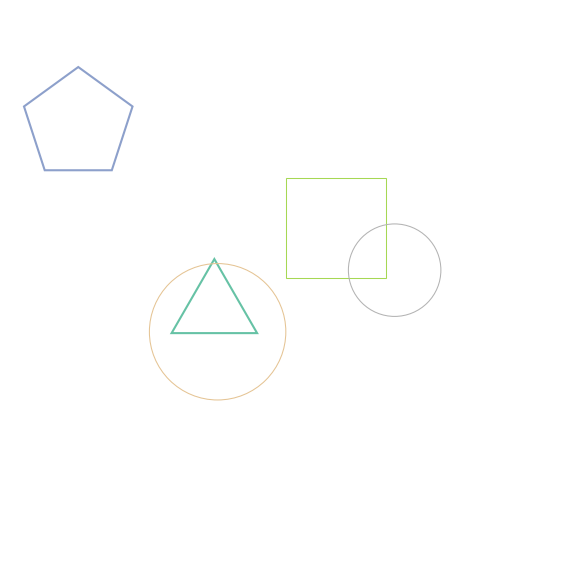[{"shape": "triangle", "thickness": 1, "radius": 0.43, "center": [0.371, 0.465]}, {"shape": "pentagon", "thickness": 1, "radius": 0.49, "center": [0.136, 0.784]}, {"shape": "square", "thickness": 0.5, "radius": 0.43, "center": [0.581, 0.604]}, {"shape": "circle", "thickness": 0.5, "radius": 0.59, "center": [0.377, 0.425]}, {"shape": "circle", "thickness": 0.5, "radius": 0.4, "center": [0.683, 0.531]}]